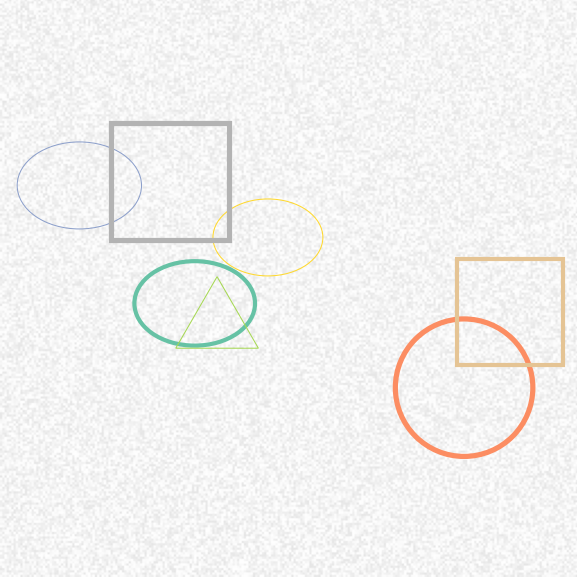[{"shape": "oval", "thickness": 2, "radius": 0.52, "center": [0.337, 0.474]}, {"shape": "circle", "thickness": 2.5, "radius": 0.6, "center": [0.804, 0.328]}, {"shape": "oval", "thickness": 0.5, "radius": 0.54, "center": [0.137, 0.678]}, {"shape": "triangle", "thickness": 0.5, "radius": 0.41, "center": [0.376, 0.437]}, {"shape": "oval", "thickness": 0.5, "radius": 0.48, "center": [0.464, 0.588]}, {"shape": "square", "thickness": 2, "radius": 0.46, "center": [0.883, 0.459]}, {"shape": "square", "thickness": 2.5, "radius": 0.51, "center": [0.294, 0.685]}]